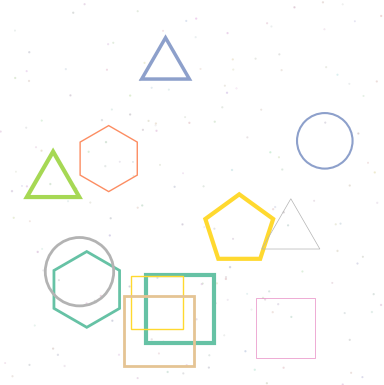[{"shape": "square", "thickness": 3, "radius": 0.44, "center": [0.467, 0.198]}, {"shape": "hexagon", "thickness": 2, "radius": 0.49, "center": [0.225, 0.248]}, {"shape": "hexagon", "thickness": 1, "radius": 0.43, "center": [0.282, 0.588]}, {"shape": "circle", "thickness": 1.5, "radius": 0.36, "center": [0.844, 0.634]}, {"shape": "triangle", "thickness": 2.5, "radius": 0.36, "center": [0.43, 0.83]}, {"shape": "square", "thickness": 0.5, "radius": 0.39, "center": [0.742, 0.148]}, {"shape": "triangle", "thickness": 3, "radius": 0.39, "center": [0.138, 0.528]}, {"shape": "square", "thickness": 1, "radius": 0.34, "center": [0.408, 0.215]}, {"shape": "pentagon", "thickness": 3, "radius": 0.46, "center": [0.621, 0.403]}, {"shape": "square", "thickness": 2, "radius": 0.46, "center": [0.413, 0.14]}, {"shape": "circle", "thickness": 2, "radius": 0.44, "center": [0.206, 0.294]}, {"shape": "triangle", "thickness": 0.5, "radius": 0.44, "center": [0.755, 0.397]}]